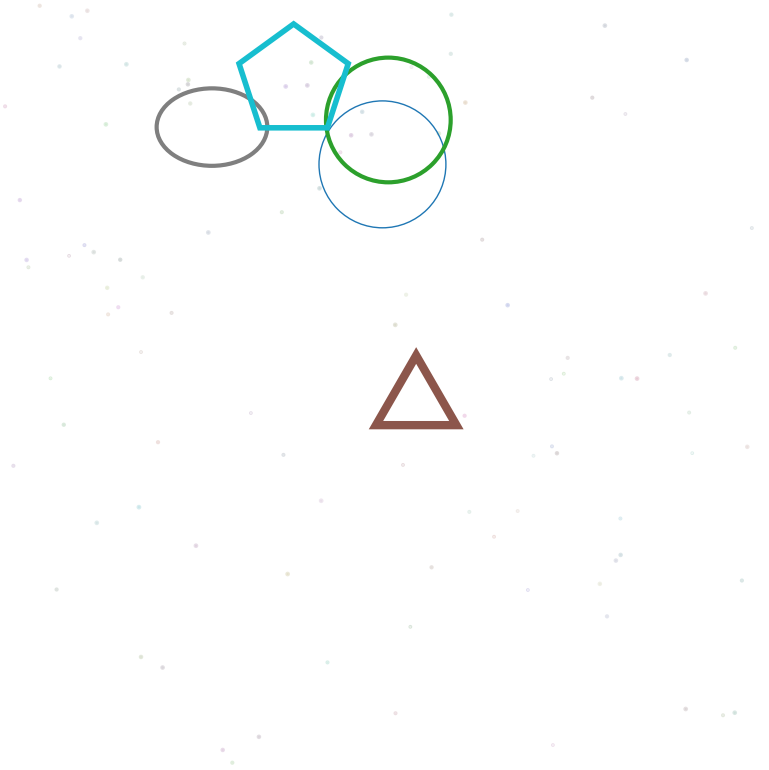[{"shape": "circle", "thickness": 0.5, "radius": 0.41, "center": [0.497, 0.787]}, {"shape": "circle", "thickness": 1.5, "radius": 0.4, "center": [0.504, 0.844]}, {"shape": "triangle", "thickness": 3, "radius": 0.3, "center": [0.54, 0.478]}, {"shape": "oval", "thickness": 1.5, "radius": 0.36, "center": [0.275, 0.835]}, {"shape": "pentagon", "thickness": 2, "radius": 0.37, "center": [0.381, 0.894]}]